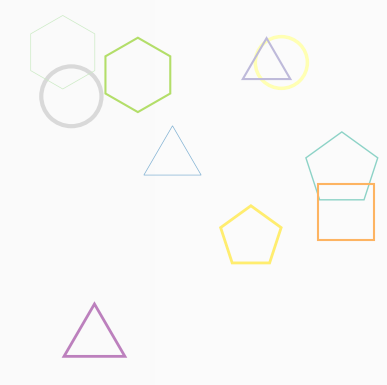[{"shape": "pentagon", "thickness": 1, "radius": 0.49, "center": [0.882, 0.56]}, {"shape": "circle", "thickness": 2.5, "radius": 0.34, "center": [0.726, 0.838]}, {"shape": "triangle", "thickness": 1.5, "radius": 0.35, "center": [0.688, 0.83]}, {"shape": "triangle", "thickness": 0.5, "radius": 0.43, "center": [0.445, 0.588]}, {"shape": "square", "thickness": 1.5, "radius": 0.36, "center": [0.893, 0.45]}, {"shape": "hexagon", "thickness": 1.5, "radius": 0.48, "center": [0.356, 0.805]}, {"shape": "circle", "thickness": 3, "radius": 0.39, "center": [0.184, 0.75]}, {"shape": "triangle", "thickness": 2, "radius": 0.45, "center": [0.244, 0.12]}, {"shape": "hexagon", "thickness": 0.5, "radius": 0.48, "center": [0.162, 0.864]}, {"shape": "pentagon", "thickness": 2, "radius": 0.41, "center": [0.647, 0.383]}]